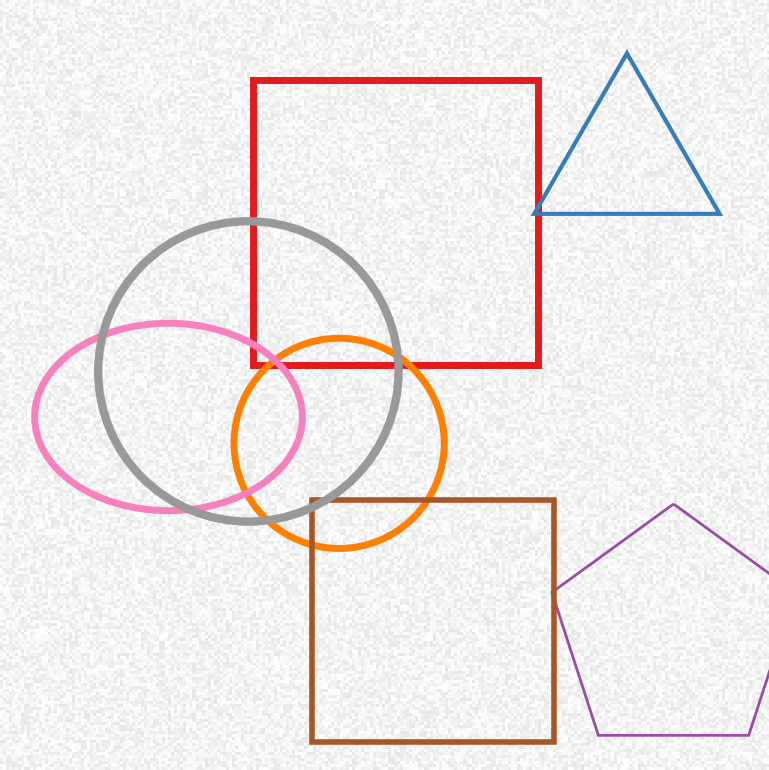[{"shape": "square", "thickness": 2.5, "radius": 0.93, "center": [0.514, 0.711]}, {"shape": "triangle", "thickness": 1.5, "radius": 0.69, "center": [0.814, 0.792]}, {"shape": "pentagon", "thickness": 1, "radius": 0.83, "center": [0.875, 0.179]}, {"shape": "circle", "thickness": 2.5, "radius": 0.68, "center": [0.44, 0.424]}, {"shape": "square", "thickness": 2, "radius": 0.79, "center": [0.563, 0.194]}, {"shape": "oval", "thickness": 2.5, "radius": 0.87, "center": [0.219, 0.458]}, {"shape": "circle", "thickness": 3, "radius": 0.98, "center": [0.323, 0.518]}]